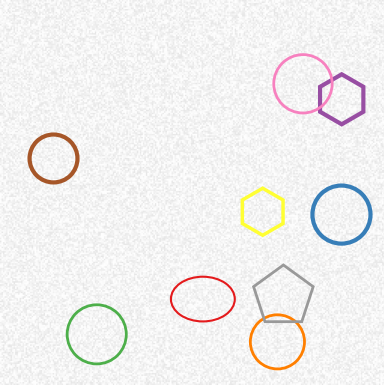[{"shape": "oval", "thickness": 1.5, "radius": 0.41, "center": [0.527, 0.223]}, {"shape": "circle", "thickness": 3, "radius": 0.38, "center": [0.887, 0.443]}, {"shape": "circle", "thickness": 2, "radius": 0.38, "center": [0.251, 0.132]}, {"shape": "hexagon", "thickness": 3, "radius": 0.32, "center": [0.888, 0.742]}, {"shape": "circle", "thickness": 2, "radius": 0.35, "center": [0.721, 0.112]}, {"shape": "hexagon", "thickness": 2.5, "radius": 0.31, "center": [0.682, 0.45]}, {"shape": "circle", "thickness": 3, "radius": 0.31, "center": [0.139, 0.588]}, {"shape": "circle", "thickness": 2, "radius": 0.38, "center": [0.787, 0.782]}, {"shape": "pentagon", "thickness": 2, "radius": 0.41, "center": [0.736, 0.23]}]